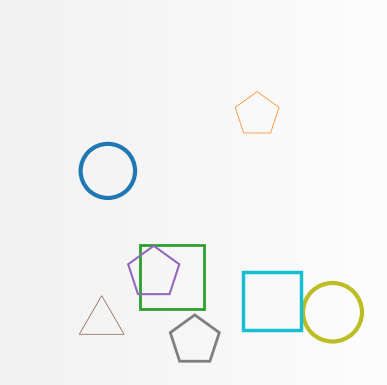[{"shape": "circle", "thickness": 3, "radius": 0.35, "center": [0.278, 0.556]}, {"shape": "pentagon", "thickness": 0.5, "radius": 0.3, "center": [0.664, 0.703]}, {"shape": "square", "thickness": 2, "radius": 0.41, "center": [0.443, 0.28]}, {"shape": "pentagon", "thickness": 1.5, "radius": 0.35, "center": [0.397, 0.292]}, {"shape": "triangle", "thickness": 0.5, "radius": 0.33, "center": [0.262, 0.165]}, {"shape": "pentagon", "thickness": 2, "radius": 0.33, "center": [0.503, 0.116]}, {"shape": "circle", "thickness": 3, "radius": 0.38, "center": [0.858, 0.189]}, {"shape": "square", "thickness": 2.5, "radius": 0.38, "center": [0.701, 0.218]}]